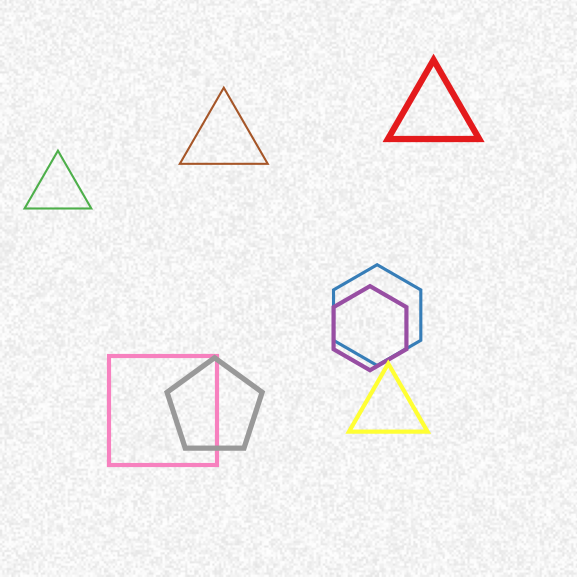[{"shape": "triangle", "thickness": 3, "radius": 0.46, "center": [0.751, 0.804]}, {"shape": "hexagon", "thickness": 1.5, "radius": 0.44, "center": [0.653, 0.453]}, {"shape": "triangle", "thickness": 1, "radius": 0.33, "center": [0.1, 0.671]}, {"shape": "hexagon", "thickness": 2, "radius": 0.36, "center": [0.641, 0.431]}, {"shape": "triangle", "thickness": 2, "radius": 0.39, "center": [0.672, 0.291]}, {"shape": "triangle", "thickness": 1, "radius": 0.44, "center": [0.388, 0.759]}, {"shape": "square", "thickness": 2, "radius": 0.47, "center": [0.282, 0.289]}, {"shape": "pentagon", "thickness": 2.5, "radius": 0.43, "center": [0.372, 0.293]}]